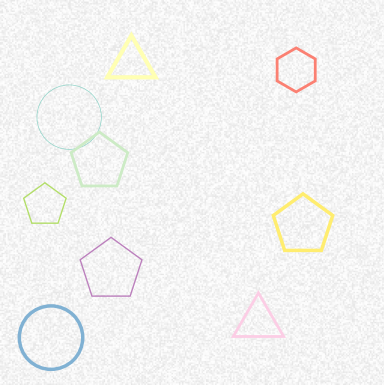[{"shape": "circle", "thickness": 0.5, "radius": 0.42, "center": [0.18, 0.696]}, {"shape": "triangle", "thickness": 3, "radius": 0.36, "center": [0.341, 0.835]}, {"shape": "hexagon", "thickness": 2, "radius": 0.29, "center": [0.769, 0.818]}, {"shape": "circle", "thickness": 2.5, "radius": 0.41, "center": [0.133, 0.123]}, {"shape": "pentagon", "thickness": 1, "radius": 0.29, "center": [0.117, 0.467]}, {"shape": "triangle", "thickness": 2, "radius": 0.38, "center": [0.671, 0.164]}, {"shape": "pentagon", "thickness": 1, "radius": 0.42, "center": [0.288, 0.299]}, {"shape": "pentagon", "thickness": 2, "radius": 0.39, "center": [0.258, 0.58]}, {"shape": "pentagon", "thickness": 2.5, "radius": 0.41, "center": [0.787, 0.415]}]